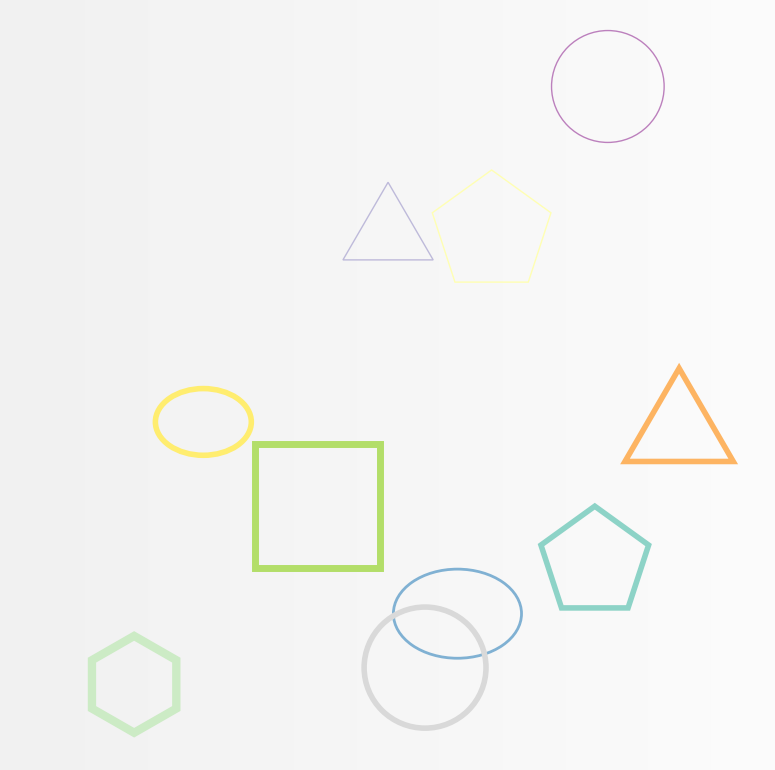[{"shape": "pentagon", "thickness": 2, "radius": 0.37, "center": [0.767, 0.27]}, {"shape": "pentagon", "thickness": 0.5, "radius": 0.4, "center": [0.634, 0.699]}, {"shape": "triangle", "thickness": 0.5, "radius": 0.34, "center": [0.501, 0.696]}, {"shape": "oval", "thickness": 1, "radius": 0.41, "center": [0.59, 0.203]}, {"shape": "triangle", "thickness": 2, "radius": 0.4, "center": [0.876, 0.441]}, {"shape": "square", "thickness": 2.5, "radius": 0.4, "center": [0.41, 0.342]}, {"shape": "circle", "thickness": 2, "radius": 0.39, "center": [0.548, 0.133]}, {"shape": "circle", "thickness": 0.5, "radius": 0.36, "center": [0.784, 0.888]}, {"shape": "hexagon", "thickness": 3, "radius": 0.31, "center": [0.173, 0.111]}, {"shape": "oval", "thickness": 2, "radius": 0.31, "center": [0.262, 0.452]}]